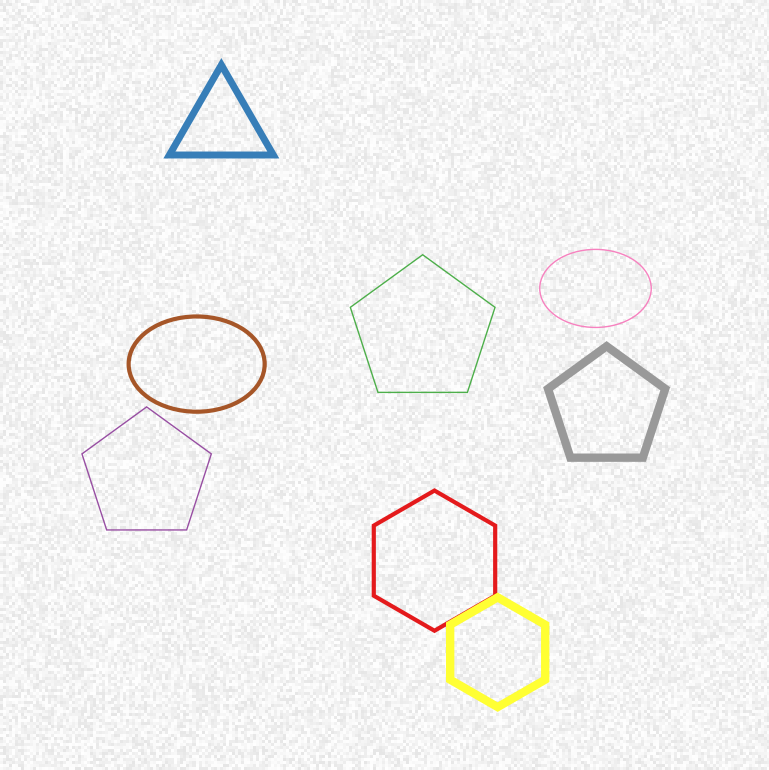[{"shape": "hexagon", "thickness": 1.5, "radius": 0.46, "center": [0.564, 0.272]}, {"shape": "triangle", "thickness": 2.5, "radius": 0.39, "center": [0.287, 0.838]}, {"shape": "pentagon", "thickness": 0.5, "radius": 0.49, "center": [0.549, 0.57]}, {"shape": "pentagon", "thickness": 0.5, "radius": 0.44, "center": [0.19, 0.383]}, {"shape": "hexagon", "thickness": 3, "radius": 0.36, "center": [0.646, 0.153]}, {"shape": "oval", "thickness": 1.5, "radius": 0.44, "center": [0.255, 0.527]}, {"shape": "oval", "thickness": 0.5, "radius": 0.36, "center": [0.773, 0.625]}, {"shape": "pentagon", "thickness": 3, "radius": 0.4, "center": [0.788, 0.47]}]